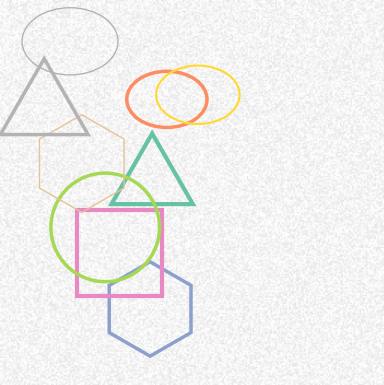[{"shape": "triangle", "thickness": 3, "radius": 0.61, "center": [0.395, 0.531]}, {"shape": "oval", "thickness": 2.5, "radius": 0.52, "center": [0.433, 0.742]}, {"shape": "hexagon", "thickness": 2.5, "radius": 0.61, "center": [0.39, 0.197]}, {"shape": "square", "thickness": 3, "radius": 0.56, "center": [0.31, 0.343]}, {"shape": "circle", "thickness": 2.5, "radius": 0.71, "center": [0.273, 0.409]}, {"shape": "oval", "thickness": 1.5, "radius": 0.54, "center": [0.514, 0.754]}, {"shape": "hexagon", "thickness": 1, "radius": 0.63, "center": [0.212, 0.575]}, {"shape": "oval", "thickness": 1, "radius": 0.62, "center": [0.182, 0.893]}, {"shape": "triangle", "thickness": 2.5, "radius": 0.66, "center": [0.115, 0.716]}]